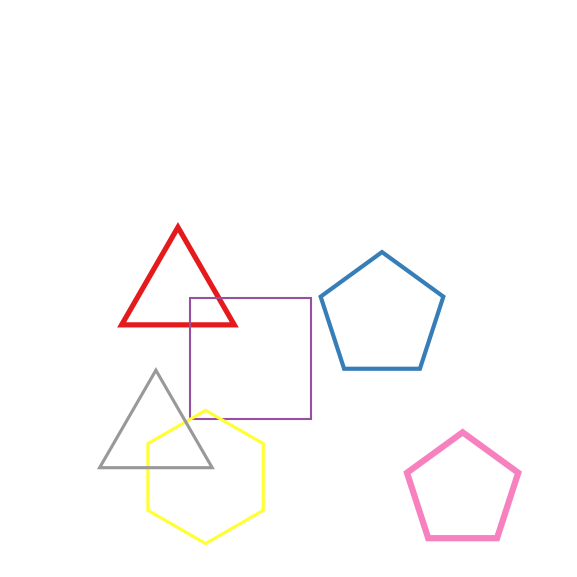[{"shape": "triangle", "thickness": 2.5, "radius": 0.56, "center": [0.308, 0.493]}, {"shape": "pentagon", "thickness": 2, "radius": 0.56, "center": [0.661, 0.451]}, {"shape": "square", "thickness": 1, "radius": 0.53, "center": [0.433, 0.378]}, {"shape": "hexagon", "thickness": 1.5, "radius": 0.58, "center": [0.356, 0.173]}, {"shape": "pentagon", "thickness": 3, "radius": 0.51, "center": [0.801, 0.149]}, {"shape": "triangle", "thickness": 1.5, "radius": 0.56, "center": [0.27, 0.246]}]